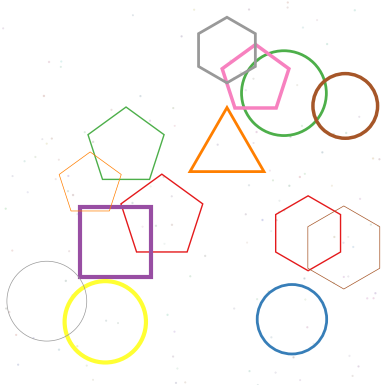[{"shape": "pentagon", "thickness": 1, "radius": 0.56, "center": [0.42, 0.436]}, {"shape": "hexagon", "thickness": 1, "radius": 0.49, "center": [0.8, 0.394]}, {"shape": "circle", "thickness": 2, "radius": 0.45, "center": [0.758, 0.171]}, {"shape": "circle", "thickness": 2, "radius": 0.55, "center": [0.738, 0.758]}, {"shape": "pentagon", "thickness": 1, "radius": 0.52, "center": [0.327, 0.618]}, {"shape": "square", "thickness": 3, "radius": 0.46, "center": [0.299, 0.372]}, {"shape": "pentagon", "thickness": 0.5, "radius": 0.42, "center": [0.234, 0.521]}, {"shape": "triangle", "thickness": 2, "radius": 0.55, "center": [0.59, 0.61]}, {"shape": "circle", "thickness": 3, "radius": 0.53, "center": [0.273, 0.164]}, {"shape": "circle", "thickness": 2.5, "radius": 0.42, "center": [0.897, 0.725]}, {"shape": "hexagon", "thickness": 0.5, "radius": 0.54, "center": [0.893, 0.357]}, {"shape": "pentagon", "thickness": 2.5, "radius": 0.46, "center": [0.664, 0.793]}, {"shape": "hexagon", "thickness": 2, "radius": 0.43, "center": [0.589, 0.87]}, {"shape": "circle", "thickness": 0.5, "radius": 0.52, "center": [0.122, 0.218]}]